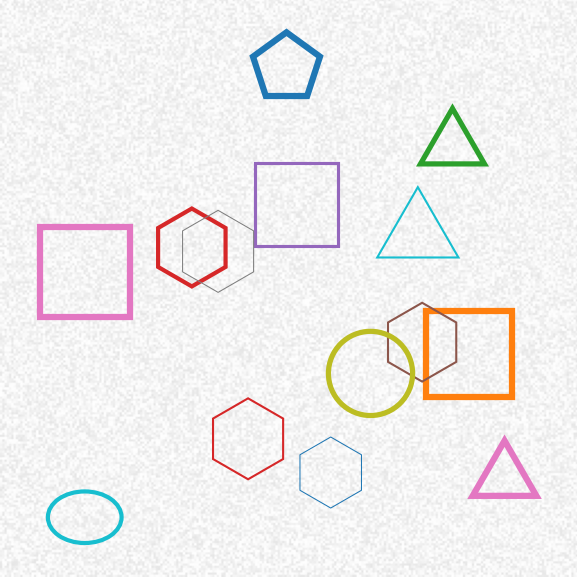[{"shape": "pentagon", "thickness": 3, "radius": 0.3, "center": [0.496, 0.882]}, {"shape": "hexagon", "thickness": 0.5, "radius": 0.31, "center": [0.573, 0.181]}, {"shape": "square", "thickness": 3, "radius": 0.37, "center": [0.813, 0.386]}, {"shape": "triangle", "thickness": 2.5, "radius": 0.32, "center": [0.784, 0.747]}, {"shape": "hexagon", "thickness": 2, "radius": 0.34, "center": [0.332, 0.571]}, {"shape": "hexagon", "thickness": 1, "radius": 0.35, "center": [0.43, 0.239]}, {"shape": "square", "thickness": 1.5, "radius": 0.36, "center": [0.514, 0.645]}, {"shape": "hexagon", "thickness": 1, "radius": 0.34, "center": [0.731, 0.407]}, {"shape": "square", "thickness": 3, "radius": 0.39, "center": [0.147, 0.528]}, {"shape": "triangle", "thickness": 3, "radius": 0.32, "center": [0.874, 0.172]}, {"shape": "hexagon", "thickness": 0.5, "radius": 0.36, "center": [0.378, 0.564]}, {"shape": "circle", "thickness": 2.5, "radius": 0.36, "center": [0.642, 0.353]}, {"shape": "triangle", "thickness": 1, "radius": 0.41, "center": [0.724, 0.594]}, {"shape": "oval", "thickness": 2, "radius": 0.32, "center": [0.147, 0.103]}]